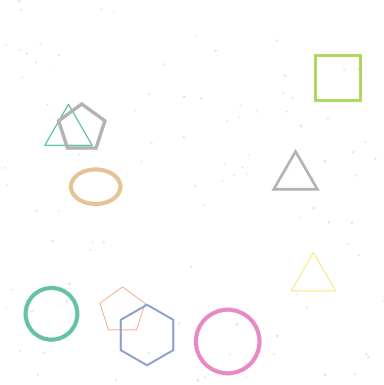[{"shape": "circle", "thickness": 3, "radius": 0.34, "center": [0.134, 0.185]}, {"shape": "triangle", "thickness": 1, "radius": 0.36, "center": [0.178, 0.658]}, {"shape": "pentagon", "thickness": 0.5, "radius": 0.31, "center": [0.318, 0.193]}, {"shape": "hexagon", "thickness": 1.5, "radius": 0.39, "center": [0.382, 0.13]}, {"shape": "circle", "thickness": 3, "radius": 0.41, "center": [0.591, 0.113]}, {"shape": "square", "thickness": 2, "radius": 0.29, "center": [0.876, 0.799]}, {"shape": "triangle", "thickness": 0.5, "radius": 0.33, "center": [0.814, 0.278]}, {"shape": "oval", "thickness": 3, "radius": 0.32, "center": [0.248, 0.515]}, {"shape": "triangle", "thickness": 2, "radius": 0.33, "center": [0.768, 0.541]}, {"shape": "pentagon", "thickness": 2.5, "radius": 0.32, "center": [0.212, 0.667]}]